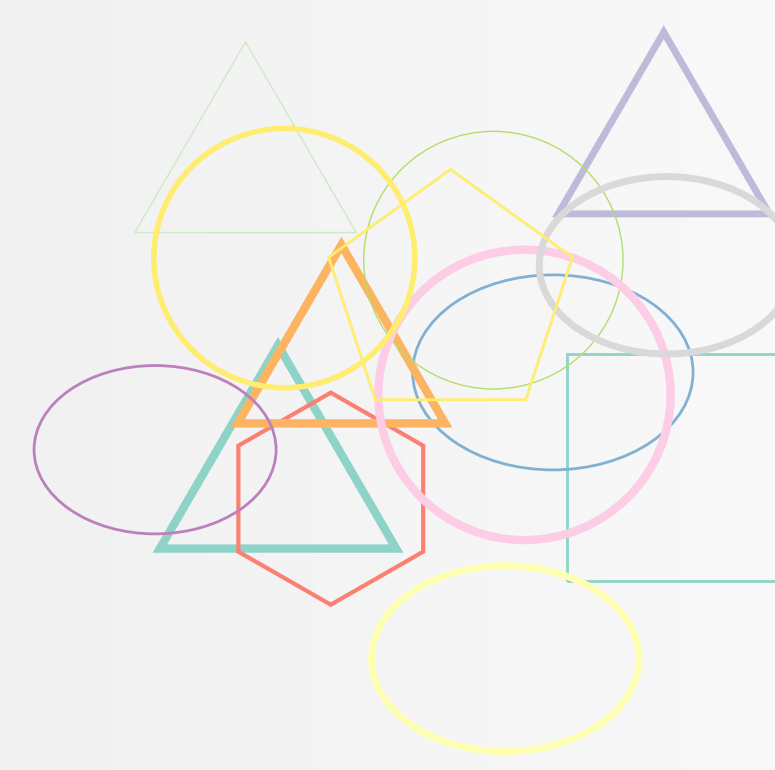[{"shape": "square", "thickness": 1, "radius": 0.74, "center": [0.879, 0.393]}, {"shape": "triangle", "thickness": 3, "radius": 0.88, "center": [0.359, 0.376]}, {"shape": "oval", "thickness": 2.5, "radius": 0.86, "center": [0.652, 0.145]}, {"shape": "triangle", "thickness": 2.5, "radius": 0.79, "center": [0.856, 0.801]}, {"shape": "hexagon", "thickness": 1.5, "radius": 0.69, "center": [0.427, 0.352]}, {"shape": "oval", "thickness": 1, "radius": 0.9, "center": [0.713, 0.516]}, {"shape": "triangle", "thickness": 3, "radius": 0.77, "center": [0.441, 0.527]}, {"shape": "circle", "thickness": 0.5, "radius": 0.84, "center": [0.637, 0.662]}, {"shape": "circle", "thickness": 3, "radius": 0.94, "center": [0.677, 0.487]}, {"shape": "oval", "thickness": 2.5, "radius": 0.82, "center": [0.86, 0.655]}, {"shape": "oval", "thickness": 1, "radius": 0.78, "center": [0.2, 0.416]}, {"shape": "triangle", "thickness": 0.5, "radius": 0.82, "center": [0.317, 0.78]}, {"shape": "pentagon", "thickness": 1, "radius": 0.83, "center": [0.581, 0.615]}, {"shape": "circle", "thickness": 2, "radius": 0.84, "center": [0.367, 0.665]}]